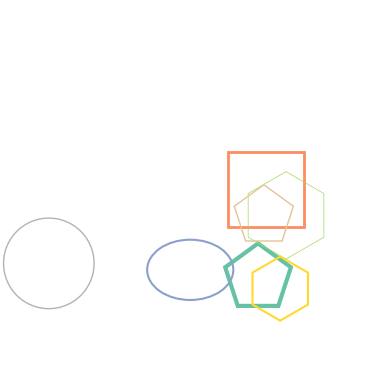[{"shape": "pentagon", "thickness": 3, "radius": 0.45, "center": [0.67, 0.278]}, {"shape": "square", "thickness": 2, "radius": 0.49, "center": [0.691, 0.508]}, {"shape": "oval", "thickness": 1.5, "radius": 0.56, "center": [0.494, 0.299]}, {"shape": "hexagon", "thickness": 0.5, "radius": 0.57, "center": [0.743, 0.441]}, {"shape": "hexagon", "thickness": 1.5, "radius": 0.42, "center": [0.728, 0.25]}, {"shape": "pentagon", "thickness": 1, "radius": 0.4, "center": [0.685, 0.439]}, {"shape": "circle", "thickness": 1, "radius": 0.59, "center": [0.127, 0.316]}]